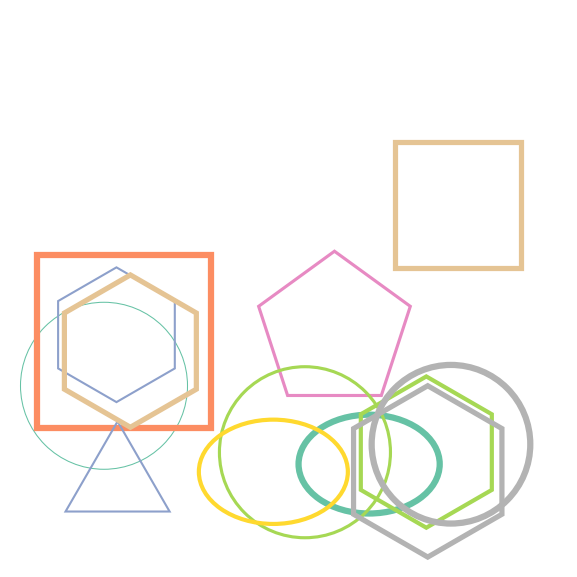[{"shape": "oval", "thickness": 3, "radius": 0.61, "center": [0.639, 0.195]}, {"shape": "circle", "thickness": 0.5, "radius": 0.72, "center": [0.18, 0.331]}, {"shape": "square", "thickness": 3, "radius": 0.75, "center": [0.215, 0.409]}, {"shape": "triangle", "thickness": 1, "radius": 0.52, "center": [0.204, 0.165]}, {"shape": "hexagon", "thickness": 1, "radius": 0.58, "center": [0.202, 0.419]}, {"shape": "pentagon", "thickness": 1.5, "radius": 0.69, "center": [0.579, 0.426]}, {"shape": "circle", "thickness": 1.5, "radius": 0.74, "center": [0.528, 0.216]}, {"shape": "hexagon", "thickness": 2, "radius": 0.65, "center": [0.738, 0.216]}, {"shape": "oval", "thickness": 2, "radius": 0.65, "center": [0.473, 0.182]}, {"shape": "square", "thickness": 2.5, "radius": 0.54, "center": [0.794, 0.644]}, {"shape": "hexagon", "thickness": 2.5, "radius": 0.66, "center": [0.226, 0.391]}, {"shape": "circle", "thickness": 3, "radius": 0.69, "center": [0.781, 0.23]}, {"shape": "hexagon", "thickness": 2.5, "radius": 0.74, "center": [0.741, 0.183]}]